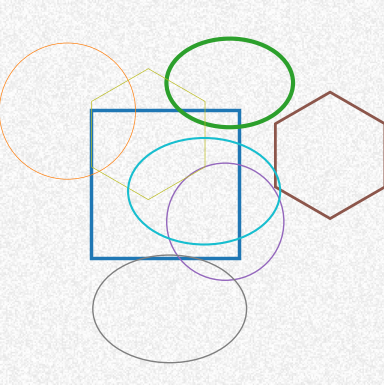[{"shape": "square", "thickness": 2.5, "radius": 0.96, "center": [0.428, 0.522]}, {"shape": "circle", "thickness": 0.5, "radius": 0.88, "center": [0.175, 0.711]}, {"shape": "oval", "thickness": 3, "radius": 0.82, "center": [0.597, 0.785]}, {"shape": "circle", "thickness": 1, "radius": 0.76, "center": [0.585, 0.424]}, {"shape": "hexagon", "thickness": 2, "radius": 0.82, "center": [0.857, 0.596]}, {"shape": "oval", "thickness": 1, "radius": 1.0, "center": [0.441, 0.198]}, {"shape": "hexagon", "thickness": 0.5, "radius": 0.85, "center": [0.385, 0.652]}, {"shape": "oval", "thickness": 1.5, "radius": 0.99, "center": [0.53, 0.503]}]